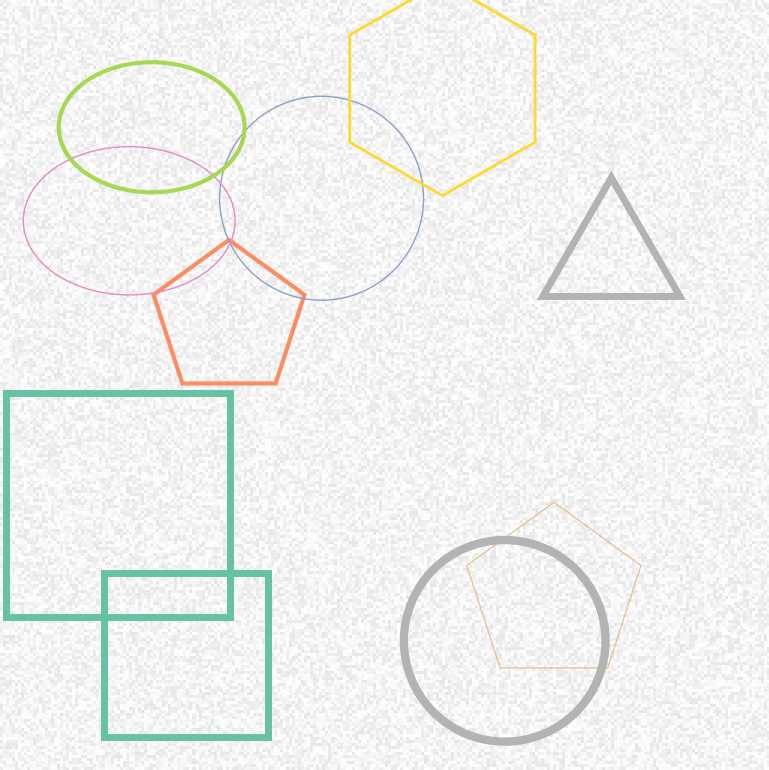[{"shape": "square", "thickness": 2.5, "radius": 0.53, "center": [0.241, 0.15]}, {"shape": "square", "thickness": 2.5, "radius": 0.73, "center": [0.153, 0.344]}, {"shape": "pentagon", "thickness": 1.5, "radius": 0.52, "center": [0.297, 0.585]}, {"shape": "circle", "thickness": 0.5, "radius": 0.66, "center": [0.418, 0.743]}, {"shape": "oval", "thickness": 0.5, "radius": 0.69, "center": [0.168, 0.713]}, {"shape": "oval", "thickness": 1.5, "radius": 0.6, "center": [0.197, 0.835]}, {"shape": "hexagon", "thickness": 1, "radius": 0.7, "center": [0.575, 0.885]}, {"shape": "pentagon", "thickness": 0.5, "radius": 0.59, "center": [0.719, 0.229]}, {"shape": "circle", "thickness": 3, "radius": 0.65, "center": [0.655, 0.168]}, {"shape": "triangle", "thickness": 2.5, "radius": 0.51, "center": [0.794, 0.666]}]